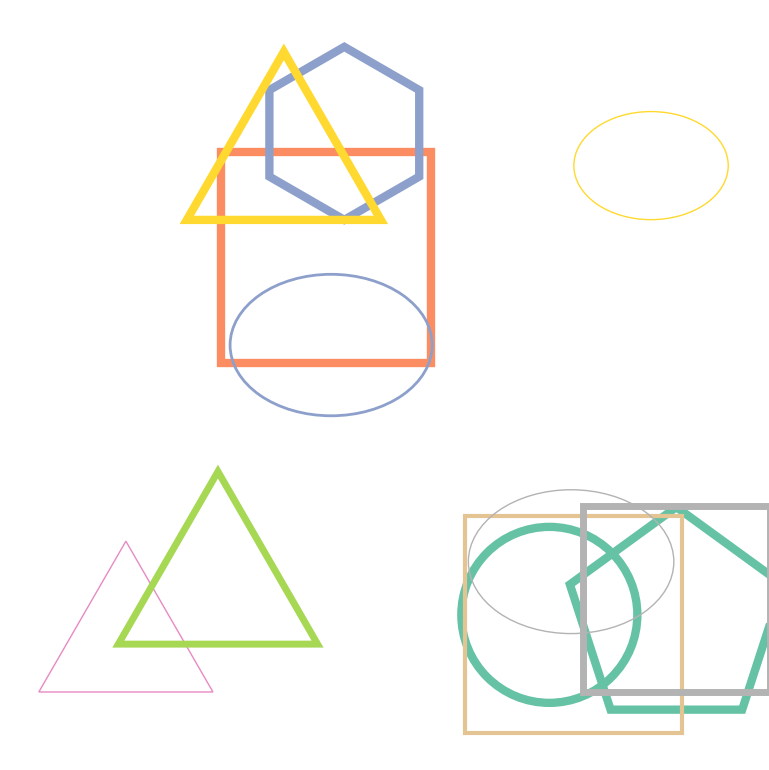[{"shape": "pentagon", "thickness": 3, "radius": 0.73, "center": [0.878, 0.196]}, {"shape": "circle", "thickness": 3, "radius": 0.57, "center": [0.713, 0.201]}, {"shape": "square", "thickness": 3, "radius": 0.68, "center": [0.424, 0.665]}, {"shape": "oval", "thickness": 1, "radius": 0.66, "center": [0.43, 0.552]}, {"shape": "hexagon", "thickness": 3, "radius": 0.56, "center": [0.447, 0.827]}, {"shape": "triangle", "thickness": 0.5, "radius": 0.65, "center": [0.163, 0.167]}, {"shape": "triangle", "thickness": 2.5, "radius": 0.75, "center": [0.283, 0.238]}, {"shape": "oval", "thickness": 0.5, "radius": 0.5, "center": [0.846, 0.785]}, {"shape": "triangle", "thickness": 3, "radius": 0.73, "center": [0.369, 0.787]}, {"shape": "square", "thickness": 1.5, "radius": 0.7, "center": [0.744, 0.189]}, {"shape": "square", "thickness": 2.5, "radius": 0.61, "center": [0.879, 0.222]}, {"shape": "oval", "thickness": 0.5, "radius": 0.67, "center": [0.742, 0.271]}]